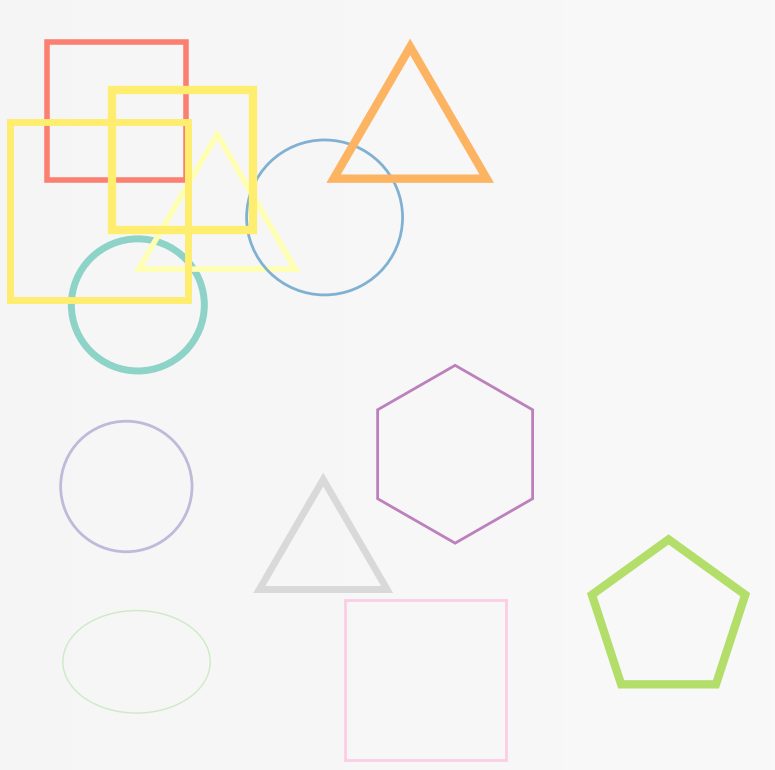[{"shape": "circle", "thickness": 2.5, "radius": 0.43, "center": [0.178, 0.604]}, {"shape": "triangle", "thickness": 2, "radius": 0.58, "center": [0.28, 0.709]}, {"shape": "circle", "thickness": 1, "radius": 0.42, "center": [0.163, 0.368]}, {"shape": "square", "thickness": 2, "radius": 0.45, "center": [0.15, 0.856]}, {"shape": "circle", "thickness": 1, "radius": 0.5, "center": [0.419, 0.718]}, {"shape": "triangle", "thickness": 3, "radius": 0.57, "center": [0.529, 0.825]}, {"shape": "pentagon", "thickness": 3, "radius": 0.52, "center": [0.863, 0.195]}, {"shape": "square", "thickness": 1, "radius": 0.52, "center": [0.549, 0.117]}, {"shape": "triangle", "thickness": 2.5, "radius": 0.48, "center": [0.417, 0.282]}, {"shape": "hexagon", "thickness": 1, "radius": 0.58, "center": [0.587, 0.41]}, {"shape": "oval", "thickness": 0.5, "radius": 0.48, "center": [0.176, 0.14]}, {"shape": "square", "thickness": 3, "radius": 0.45, "center": [0.236, 0.792]}, {"shape": "square", "thickness": 2.5, "radius": 0.58, "center": [0.128, 0.726]}]